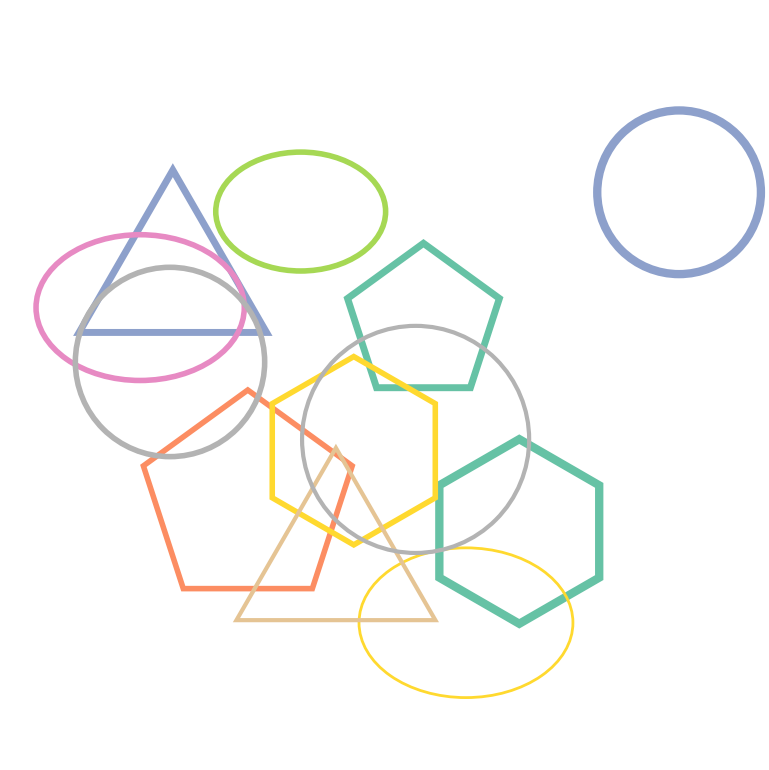[{"shape": "pentagon", "thickness": 2.5, "radius": 0.52, "center": [0.55, 0.58]}, {"shape": "hexagon", "thickness": 3, "radius": 0.6, "center": [0.674, 0.31]}, {"shape": "pentagon", "thickness": 2, "radius": 0.71, "center": [0.322, 0.351]}, {"shape": "triangle", "thickness": 2.5, "radius": 0.7, "center": [0.224, 0.639]}, {"shape": "circle", "thickness": 3, "radius": 0.53, "center": [0.882, 0.75]}, {"shape": "oval", "thickness": 2, "radius": 0.68, "center": [0.182, 0.601]}, {"shape": "oval", "thickness": 2, "radius": 0.55, "center": [0.391, 0.725]}, {"shape": "hexagon", "thickness": 2, "radius": 0.61, "center": [0.459, 0.415]}, {"shape": "oval", "thickness": 1, "radius": 0.69, "center": [0.605, 0.191]}, {"shape": "triangle", "thickness": 1.5, "radius": 0.75, "center": [0.436, 0.269]}, {"shape": "circle", "thickness": 2, "radius": 0.61, "center": [0.221, 0.53]}, {"shape": "circle", "thickness": 1.5, "radius": 0.74, "center": [0.54, 0.429]}]